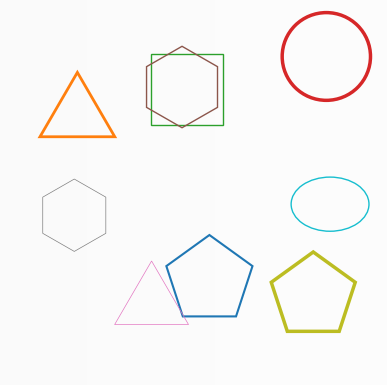[{"shape": "pentagon", "thickness": 1.5, "radius": 0.58, "center": [0.54, 0.273]}, {"shape": "triangle", "thickness": 2, "radius": 0.56, "center": [0.2, 0.701]}, {"shape": "square", "thickness": 1, "radius": 0.47, "center": [0.483, 0.768]}, {"shape": "circle", "thickness": 2.5, "radius": 0.57, "center": [0.842, 0.853]}, {"shape": "hexagon", "thickness": 1, "radius": 0.53, "center": [0.47, 0.774]}, {"shape": "triangle", "thickness": 0.5, "radius": 0.55, "center": [0.391, 0.212]}, {"shape": "hexagon", "thickness": 0.5, "radius": 0.47, "center": [0.192, 0.441]}, {"shape": "pentagon", "thickness": 2.5, "radius": 0.57, "center": [0.808, 0.232]}, {"shape": "oval", "thickness": 1, "radius": 0.5, "center": [0.852, 0.47]}]